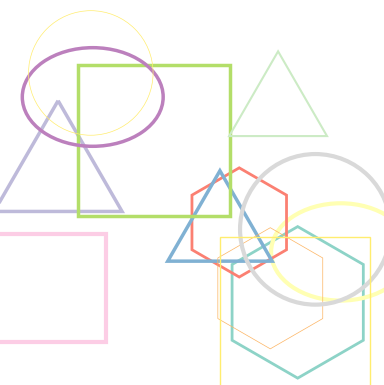[{"shape": "hexagon", "thickness": 2, "radius": 0.98, "center": [0.773, 0.215]}, {"shape": "oval", "thickness": 3, "radius": 0.9, "center": [0.885, 0.346]}, {"shape": "triangle", "thickness": 2.5, "radius": 0.96, "center": [0.151, 0.547]}, {"shape": "hexagon", "thickness": 2, "radius": 0.71, "center": [0.621, 0.422]}, {"shape": "triangle", "thickness": 2.5, "radius": 0.78, "center": [0.571, 0.4]}, {"shape": "hexagon", "thickness": 0.5, "radius": 0.79, "center": [0.702, 0.251]}, {"shape": "square", "thickness": 2.5, "radius": 0.98, "center": [0.4, 0.635]}, {"shape": "square", "thickness": 3, "radius": 0.7, "center": [0.136, 0.252]}, {"shape": "circle", "thickness": 3, "radius": 0.98, "center": [0.819, 0.404]}, {"shape": "oval", "thickness": 2.5, "radius": 0.91, "center": [0.241, 0.748]}, {"shape": "triangle", "thickness": 1.5, "radius": 0.73, "center": [0.722, 0.72]}, {"shape": "square", "thickness": 1, "radius": 0.97, "center": [0.766, 0.191]}, {"shape": "circle", "thickness": 0.5, "radius": 0.81, "center": [0.236, 0.81]}]